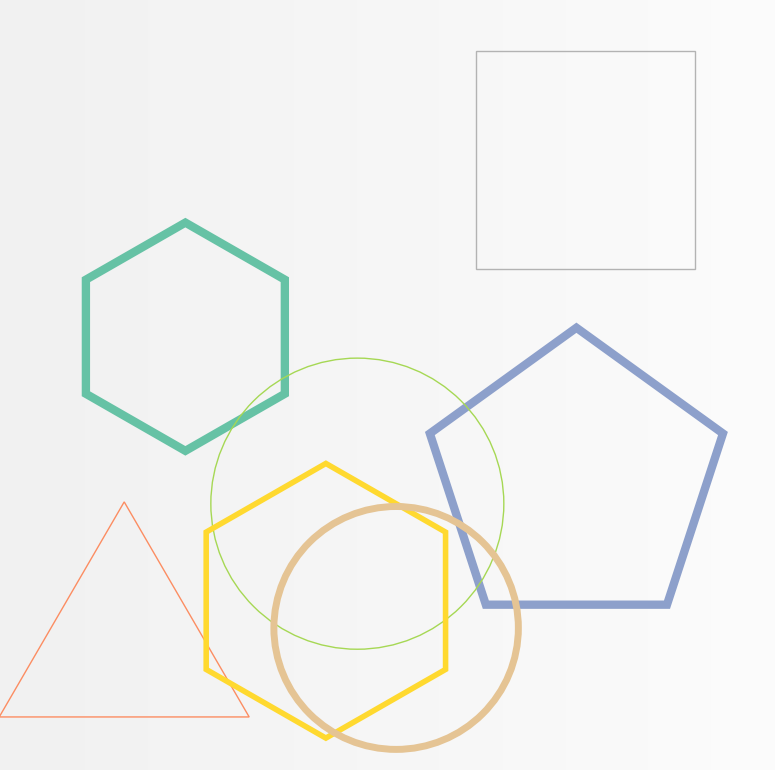[{"shape": "hexagon", "thickness": 3, "radius": 0.74, "center": [0.239, 0.563]}, {"shape": "triangle", "thickness": 0.5, "radius": 0.93, "center": [0.16, 0.162]}, {"shape": "pentagon", "thickness": 3, "radius": 0.99, "center": [0.744, 0.376]}, {"shape": "circle", "thickness": 0.5, "radius": 0.95, "center": [0.461, 0.346]}, {"shape": "hexagon", "thickness": 2, "radius": 0.89, "center": [0.42, 0.22]}, {"shape": "circle", "thickness": 2.5, "radius": 0.79, "center": [0.511, 0.184]}, {"shape": "square", "thickness": 0.5, "radius": 0.71, "center": [0.756, 0.792]}]